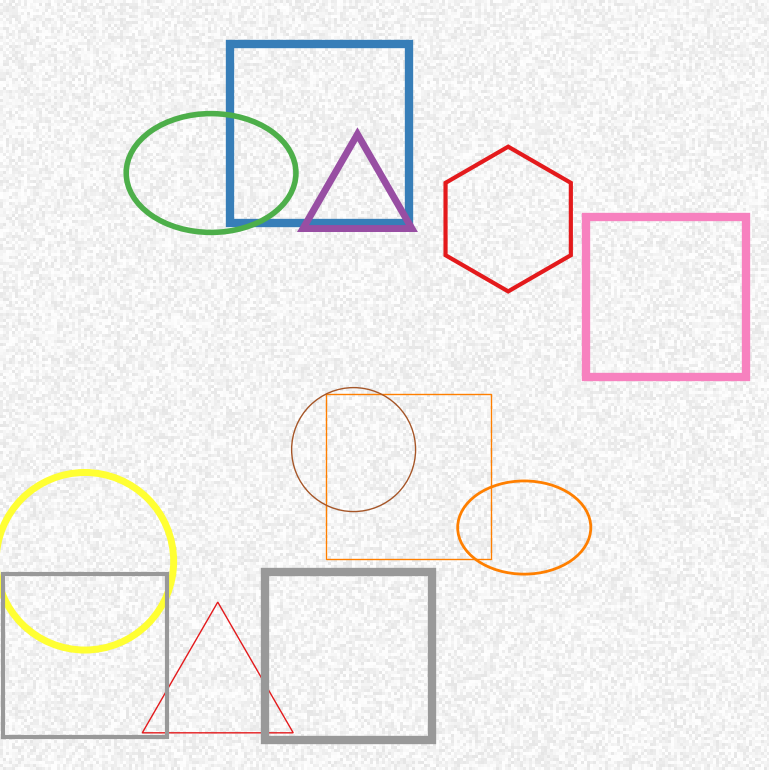[{"shape": "hexagon", "thickness": 1.5, "radius": 0.47, "center": [0.66, 0.716]}, {"shape": "triangle", "thickness": 0.5, "radius": 0.57, "center": [0.283, 0.105]}, {"shape": "square", "thickness": 3, "radius": 0.58, "center": [0.415, 0.827]}, {"shape": "oval", "thickness": 2, "radius": 0.55, "center": [0.274, 0.775]}, {"shape": "triangle", "thickness": 2.5, "radius": 0.41, "center": [0.464, 0.744]}, {"shape": "square", "thickness": 0.5, "radius": 0.54, "center": [0.531, 0.381]}, {"shape": "oval", "thickness": 1, "radius": 0.43, "center": [0.681, 0.315]}, {"shape": "circle", "thickness": 2.5, "radius": 0.58, "center": [0.11, 0.271]}, {"shape": "circle", "thickness": 0.5, "radius": 0.4, "center": [0.459, 0.416]}, {"shape": "square", "thickness": 3, "radius": 0.52, "center": [0.865, 0.614]}, {"shape": "square", "thickness": 1.5, "radius": 0.53, "center": [0.111, 0.149]}, {"shape": "square", "thickness": 3, "radius": 0.54, "center": [0.453, 0.148]}]